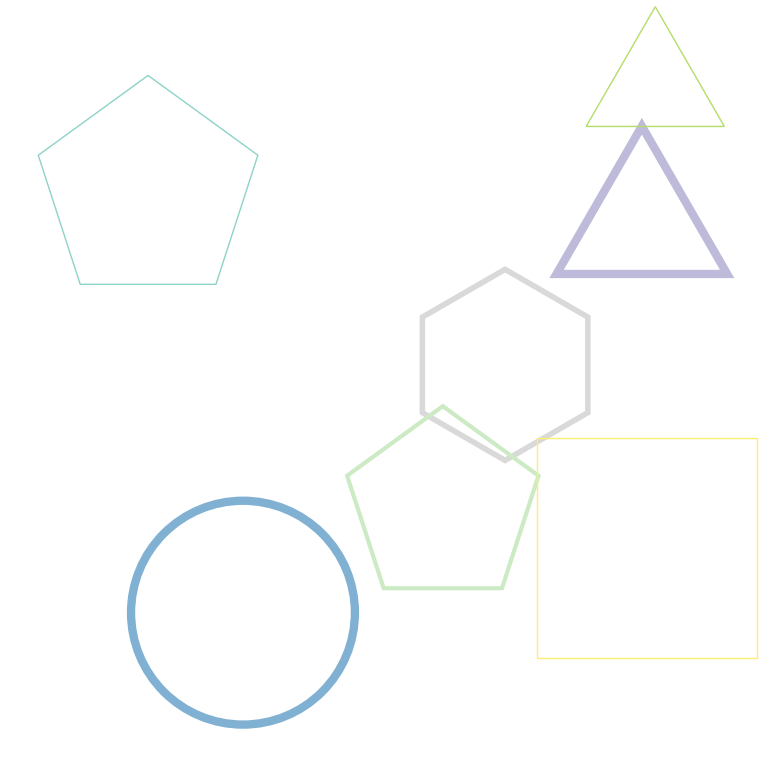[{"shape": "pentagon", "thickness": 0.5, "radius": 0.75, "center": [0.192, 0.752]}, {"shape": "triangle", "thickness": 3, "radius": 0.64, "center": [0.834, 0.708]}, {"shape": "circle", "thickness": 3, "radius": 0.73, "center": [0.316, 0.204]}, {"shape": "triangle", "thickness": 0.5, "radius": 0.52, "center": [0.851, 0.888]}, {"shape": "hexagon", "thickness": 2, "radius": 0.62, "center": [0.656, 0.526]}, {"shape": "pentagon", "thickness": 1.5, "radius": 0.65, "center": [0.575, 0.342]}, {"shape": "square", "thickness": 0.5, "radius": 0.71, "center": [0.84, 0.288]}]